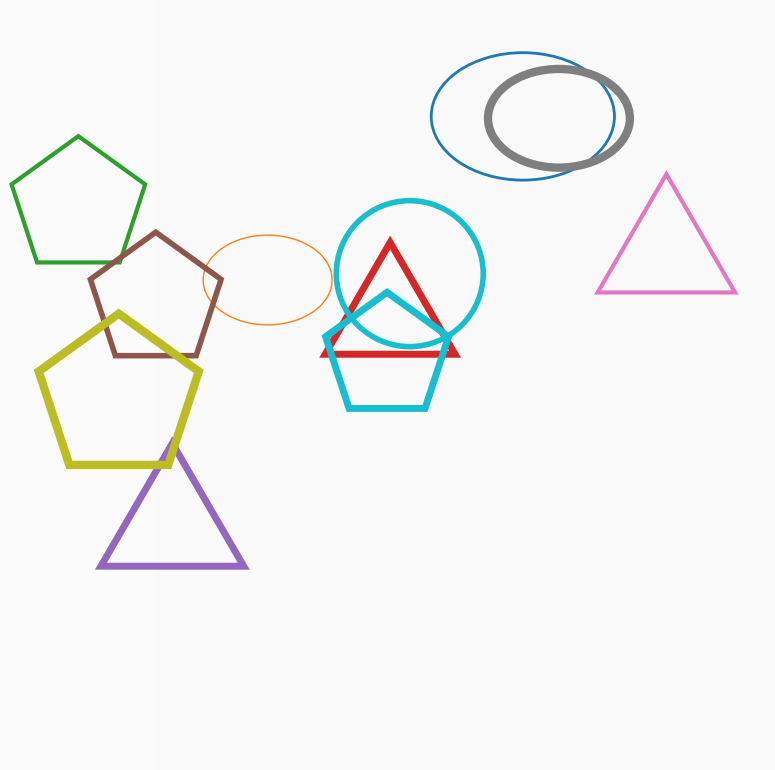[{"shape": "oval", "thickness": 1, "radius": 0.59, "center": [0.675, 0.849]}, {"shape": "oval", "thickness": 0.5, "radius": 0.42, "center": [0.345, 0.636]}, {"shape": "pentagon", "thickness": 1.5, "radius": 0.45, "center": [0.101, 0.733]}, {"shape": "triangle", "thickness": 2.5, "radius": 0.48, "center": [0.503, 0.588]}, {"shape": "triangle", "thickness": 2.5, "radius": 0.53, "center": [0.222, 0.318]}, {"shape": "pentagon", "thickness": 2, "radius": 0.44, "center": [0.201, 0.61]}, {"shape": "triangle", "thickness": 1.5, "radius": 0.51, "center": [0.86, 0.671]}, {"shape": "oval", "thickness": 3, "radius": 0.46, "center": [0.721, 0.846]}, {"shape": "pentagon", "thickness": 3, "radius": 0.54, "center": [0.153, 0.484]}, {"shape": "circle", "thickness": 2, "radius": 0.47, "center": [0.529, 0.645]}, {"shape": "pentagon", "thickness": 2.5, "radius": 0.42, "center": [0.499, 0.537]}]